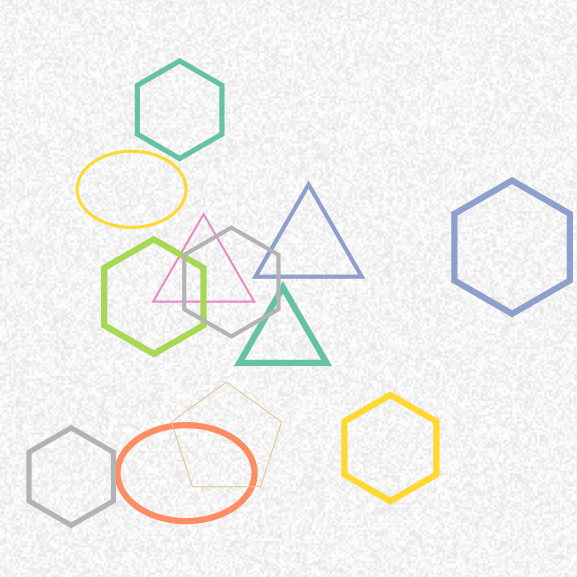[{"shape": "triangle", "thickness": 3, "radius": 0.44, "center": [0.49, 0.414]}, {"shape": "hexagon", "thickness": 2.5, "radius": 0.42, "center": [0.311, 0.809]}, {"shape": "oval", "thickness": 3, "radius": 0.59, "center": [0.322, 0.18]}, {"shape": "hexagon", "thickness": 3, "radius": 0.58, "center": [0.887, 0.571]}, {"shape": "triangle", "thickness": 2, "radius": 0.53, "center": [0.534, 0.573]}, {"shape": "triangle", "thickness": 1, "radius": 0.51, "center": [0.353, 0.527]}, {"shape": "hexagon", "thickness": 3, "radius": 0.5, "center": [0.266, 0.485]}, {"shape": "hexagon", "thickness": 3, "radius": 0.46, "center": [0.676, 0.223]}, {"shape": "oval", "thickness": 1.5, "radius": 0.47, "center": [0.228, 0.671]}, {"shape": "pentagon", "thickness": 0.5, "radius": 0.5, "center": [0.392, 0.237]}, {"shape": "hexagon", "thickness": 2.5, "radius": 0.42, "center": [0.123, 0.174]}, {"shape": "hexagon", "thickness": 2, "radius": 0.47, "center": [0.401, 0.511]}]